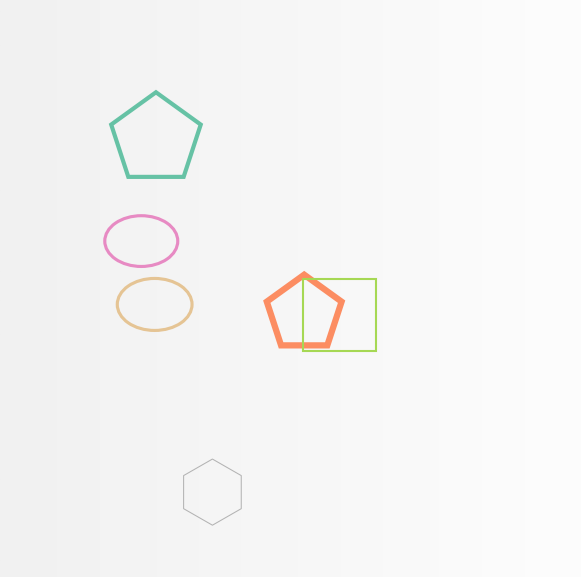[{"shape": "pentagon", "thickness": 2, "radius": 0.4, "center": [0.268, 0.758]}, {"shape": "pentagon", "thickness": 3, "radius": 0.34, "center": [0.523, 0.456]}, {"shape": "oval", "thickness": 1.5, "radius": 0.31, "center": [0.243, 0.582]}, {"shape": "square", "thickness": 1, "radius": 0.31, "center": [0.585, 0.453]}, {"shape": "oval", "thickness": 1.5, "radius": 0.32, "center": [0.266, 0.472]}, {"shape": "hexagon", "thickness": 0.5, "radius": 0.29, "center": [0.365, 0.147]}]